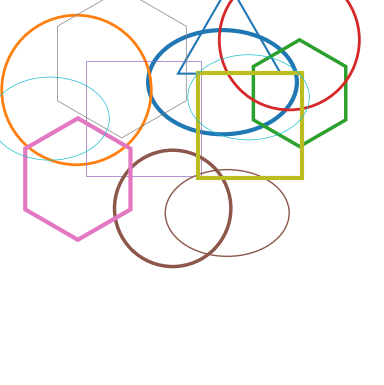[{"shape": "oval", "thickness": 3, "radius": 0.97, "center": [0.578, 0.787]}, {"shape": "triangle", "thickness": 1.5, "radius": 0.77, "center": [0.596, 0.886]}, {"shape": "circle", "thickness": 2, "radius": 0.97, "center": [0.199, 0.766]}, {"shape": "hexagon", "thickness": 2.5, "radius": 0.69, "center": [0.778, 0.758]}, {"shape": "circle", "thickness": 2, "radius": 0.91, "center": [0.751, 0.897]}, {"shape": "square", "thickness": 0.5, "radius": 0.74, "center": [0.373, 0.692]}, {"shape": "oval", "thickness": 1, "radius": 0.8, "center": [0.59, 0.447]}, {"shape": "circle", "thickness": 2.5, "radius": 0.76, "center": [0.448, 0.459]}, {"shape": "hexagon", "thickness": 3, "radius": 0.79, "center": [0.202, 0.535]}, {"shape": "hexagon", "thickness": 0.5, "radius": 0.97, "center": [0.316, 0.835]}, {"shape": "square", "thickness": 3, "radius": 0.68, "center": [0.649, 0.674]}, {"shape": "oval", "thickness": 0.5, "radius": 0.77, "center": [0.13, 0.692]}, {"shape": "oval", "thickness": 0.5, "radius": 0.79, "center": [0.646, 0.747]}]